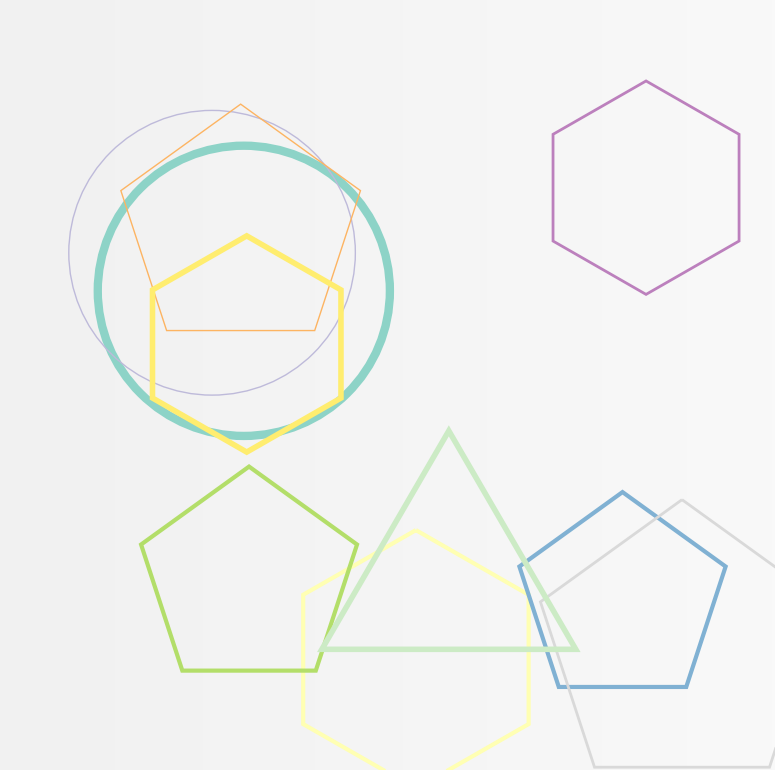[{"shape": "circle", "thickness": 3, "radius": 0.94, "center": [0.315, 0.622]}, {"shape": "hexagon", "thickness": 1.5, "radius": 0.84, "center": [0.537, 0.144]}, {"shape": "circle", "thickness": 0.5, "radius": 0.92, "center": [0.274, 0.672]}, {"shape": "pentagon", "thickness": 1.5, "radius": 0.7, "center": [0.803, 0.221]}, {"shape": "pentagon", "thickness": 0.5, "radius": 0.81, "center": [0.311, 0.702]}, {"shape": "pentagon", "thickness": 1.5, "radius": 0.73, "center": [0.321, 0.248]}, {"shape": "pentagon", "thickness": 1, "radius": 0.96, "center": [0.88, 0.159]}, {"shape": "hexagon", "thickness": 1, "radius": 0.69, "center": [0.834, 0.756]}, {"shape": "triangle", "thickness": 2, "radius": 0.95, "center": [0.579, 0.251]}, {"shape": "hexagon", "thickness": 2, "radius": 0.7, "center": [0.318, 0.553]}]